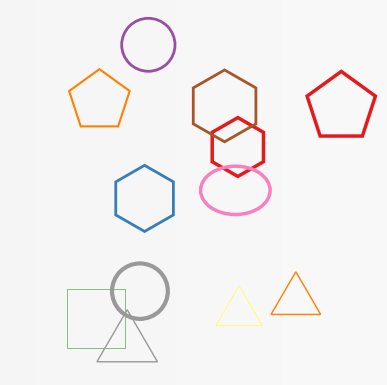[{"shape": "hexagon", "thickness": 2.5, "radius": 0.38, "center": [0.614, 0.618]}, {"shape": "pentagon", "thickness": 2.5, "radius": 0.46, "center": [0.881, 0.722]}, {"shape": "hexagon", "thickness": 2, "radius": 0.43, "center": [0.373, 0.485]}, {"shape": "square", "thickness": 0.5, "radius": 0.38, "center": [0.248, 0.173]}, {"shape": "circle", "thickness": 2, "radius": 0.34, "center": [0.383, 0.884]}, {"shape": "pentagon", "thickness": 1.5, "radius": 0.41, "center": [0.257, 0.738]}, {"shape": "triangle", "thickness": 1, "radius": 0.37, "center": [0.763, 0.22]}, {"shape": "triangle", "thickness": 0.5, "radius": 0.35, "center": [0.617, 0.189]}, {"shape": "hexagon", "thickness": 2, "radius": 0.47, "center": [0.58, 0.725]}, {"shape": "oval", "thickness": 2.5, "radius": 0.45, "center": [0.607, 0.506]}, {"shape": "circle", "thickness": 3, "radius": 0.36, "center": [0.361, 0.244]}, {"shape": "triangle", "thickness": 1, "radius": 0.45, "center": [0.328, 0.105]}]